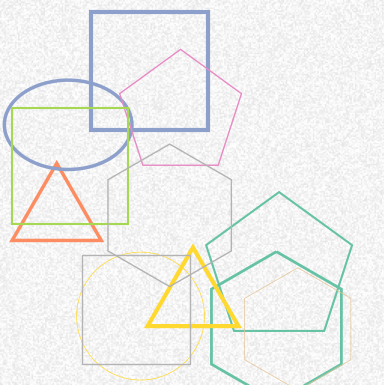[{"shape": "hexagon", "thickness": 2, "radius": 0.97, "center": [0.718, 0.152]}, {"shape": "pentagon", "thickness": 1.5, "radius": 1.0, "center": [0.725, 0.302]}, {"shape": "triangle", "thickness": 2.5, "radius": 0.67, "center": [0.147, 0.442]}, {"shape": "oval", "thickness": 2.5, "radius": 0.83, "center": [0.177, 0.676]}, {"shape": "square", "thickness": 3, "radius": 0.77, "center": [0.388, 0.815]}, {"shape": "pentagon", "thickness": 1, "radius": 0.83, "center": [0.469, 0.705]}, {"shape": "square", "thickness": 1.5, "radius": 0.75, "center": [0.181, 0.568]}, {"shape": "circle", "thickness": 0.5, "radius": 0.83, "center": [0.365, 0.179]}, {"shape": "triangle", "thickness": 3, "radius": 0.68, "center": [0.501, 0.221]}, {"shape": "hexagon", "thickness": 0.5, "radius": 0.8, "center": [0.773, 0.145]}, {"shape": "hexagon", "thickness": 1, "radius": 0.93, "center": [0.441, 0.441]}, {"shape": "square", "thickness": 1, "radius": 0.71, "center": [0.353, 0.197]}]